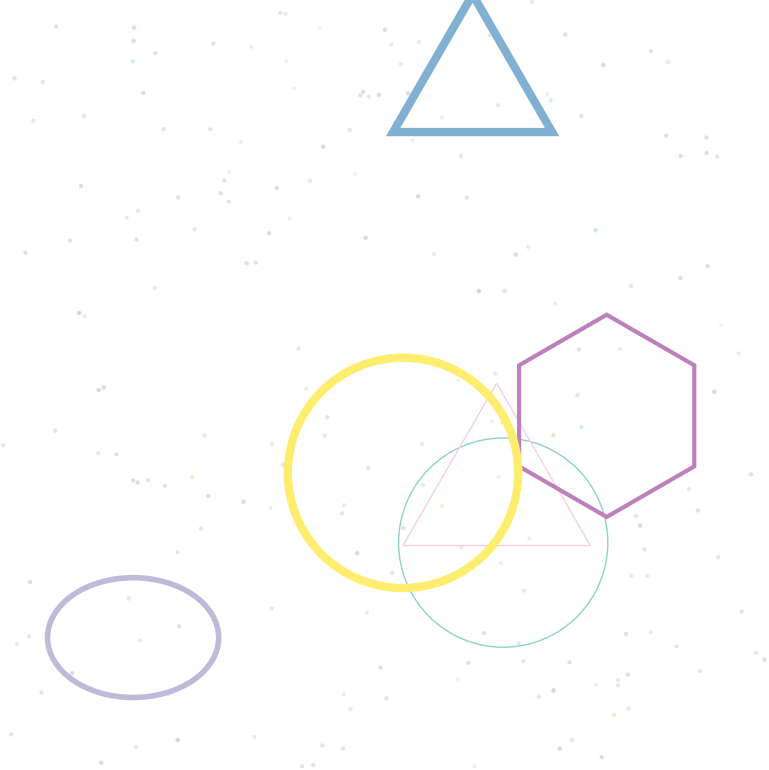[{"shape": "circle", "thickness": 0.5, "radius": 0.68, "center": [0.654, 0.295]}, {"shape": "oval", "thickness": 2, "radius": 0.56, "center": [0.173, 0.172]}, {"shape": "triangle", "thickness": 3, "radius": 0.6, "center": [0.614, 0.888]}, {"shape": "triangle", "thickness": 0.5, "radius": 0.7, "center": [0.645, 0.362]}, {"shape": "hexagon", "thickness": 1.5, "radius": 0.66, "center": [0.788, 0.46]}, {"shape": "circle", "thickness": 3, "radius": 0.75, "center": [0.523, 0.386]}]